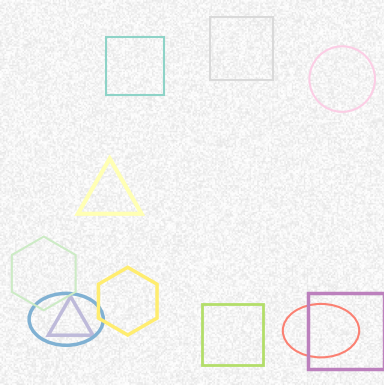[{"shape": "square", "thickness": 1.5, "radius": 0.38, "center": [0.35, 0.828]}, {"shape": "triangle", "thickness": 3, "radius": 0.48, "center": [0.285, 0.493]}, {"shape": "triangle", "thickness": 2.5, "radius": 0.33, "center": [0.183, 0.163]}, {"shape": "oval", "thickness": 1.5, "radius": 0.5, "center": [0.834, 0.141]}, {"shape": "oval", "thickness": 2.5, "radius": 0.48, "center": [0.172, 0.171]}, {"shape": "square", "thickness": 2, "radius": 0.4, "center": [0.603, 0.132]}, {"shape": "circle", "thickness": 1.5, "radius": 0.43, "center": [0.889, 0.795]}, {"shape": "square", "thickness": 1.5, "radius": 0.41, "center": [0.627, 0.874]}, {"shape": "square", "thickness": 2.5, "radius": 0.49, "center": [0.899, 0.14]}, {"shape": "hexagon", "thickness": 1.5, "radius": 0.48, "center": [0.114, 0.29]}, {"shape": "hexagon", "thickness": 2.5, "radius": 0.44, "center": [0.332, 0.218]}]